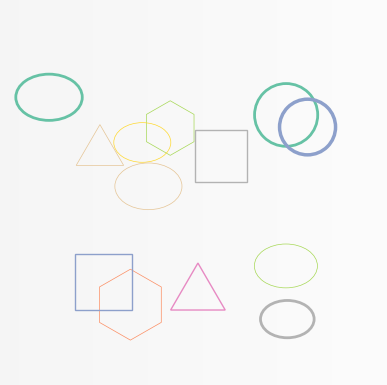[{"shape": "circle", "thickness": 2, "radius": 0.41, "center": [0.738, 0.701]}, {"shape": "oval", "thickness": 2, "radius": 0.43, "center": [0.127, 0.747]}, {"shape": "hexagon", "thickness": 0.5, "radius": 0.46, "center": [0.336, 0.209]}, {"shape": "square", "thickness": 1, "radius": 0.37, "center": [0.267, 0.267]}, {"shape": "circle", "thickness": 2.5, "radius": 0.36, "center": [0.794, 0.67]}, {"shape": "triangle", "thickness": 1, "radius": 0.41, "center": [0.511, 0.235]}, {"shape": "hexagon", "thickness": 0.5, "radius": 0.35, "center": [0.439, 0.667]}, {"shape": "oval", "thickness": 0.5, "radius": 0.41, "center": [0.738, 0.309]}, {"shape": "oval", "thickness": 0.5, "radius": 0.37, "center": [0.367, 0.63]}, {"shape": "triangle", "thickness": 0.5, "radius": 0.35, "center": [0.258, 0.606]}, {"shape": "oval", "thickness": 0.5, "radius": 0.43, "center": [0.383, 0.516]}, {"shape": "oval", "thickness": 2, "radius": 0.35, "center": [0.741, 0.171]}, {"shape": "square", "thickness": 1, "radius": 0.34, "center": [0.57, 0.596]}]